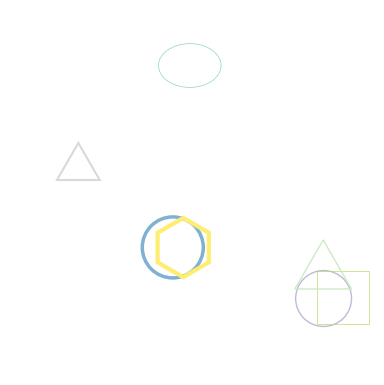[{"shape": "oval", "thickness": 0.5, "radius": 0.41, "center": [0.493, 0.83]}, {"shape": "circle", "thickness": 1, "radius": 0.36, "center": [0.84, 0.225]}, {"shape": "circle", "thickness": 2.5, "radius": 0.4, "center": [0.449, 0.357]}, {"shape": "square", "thickness": 0.5, "radius": 0.34, "center": [0.891, 0.228]}, {"shape": "triangle", "thickness": 1.5, "radius": 0.32, "center": [0.203, 0.564]}, {"shape": "triangle", "thickness": 1, "radius": 0.42, "center": [0.839, 0.292]}, {"shape": "hexagon", "thickness": 3, "radius": 0.38, "center": [0.476, 0.357]}]